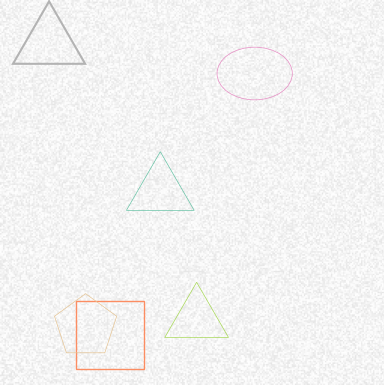[{"shape": "triangle", "thickness": 0.5, "radius": 0.51, "center": [0.416, 0.504]}, {"shape": "square", "thickness": 1, "radius": 0.44, "center": [0.285, 0.131]}, {"shape": "oval", "thickness": 0.5, "radius": 0.49, "center": [0.661, 0.809]}, {"shape": "triangle", "thickness": 0.5, "radius": 0.48, "center": [0.511, 0.171]}, {"shape": "pentagon", "thickness": 0.5, "radius": 0.42, "center": [0.222, 0.152]}, {"shape": "triangle", "thickness": 1.5, "radius": 0.54, "center": [0.127, 0.888]}]